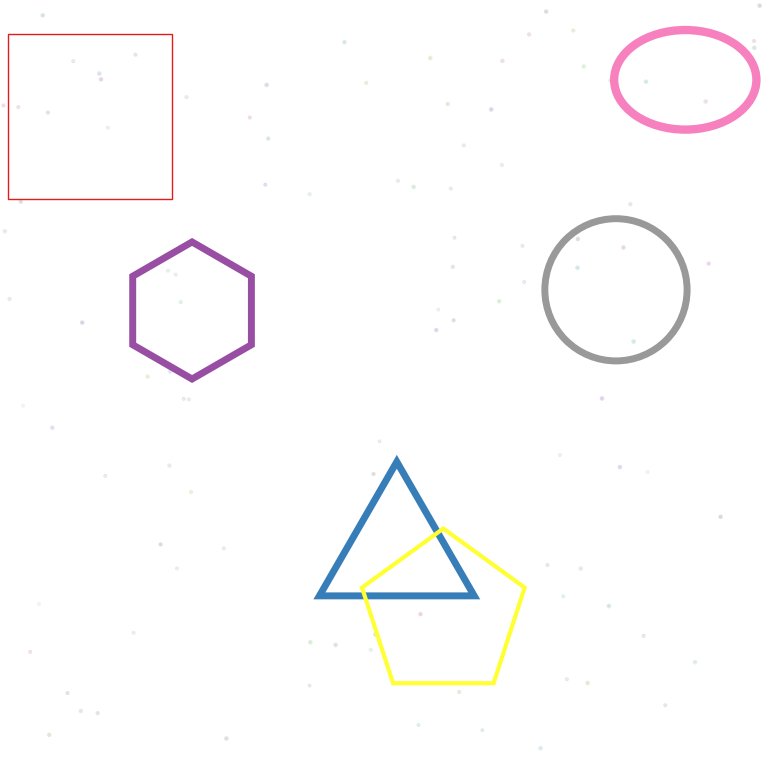[{"shape": "square", "thickness": 0.5, "radius": 0.53, "center": [0.117, 0.849]}, {"shape": "triangle", "thickness": 2.5, "radius": 0.58, "center": [0.515, 0.284]}, {"shape": "hexagon", "thickness": 2.5, "radius": 0.44, "center": [0.249, 0.597]}, {"shape": "pentagon", "thickness": 1.5, "radius": 0.56, "center": [0.576, 0.203]}, {"shape": "oval", "thickness": 3, "radius": 0.46, "center": [0.89, 0.896]}, {"shape": "circle", "thickness": 2.5, "radius": 0.46, "center": [0.8, 0.624]}]